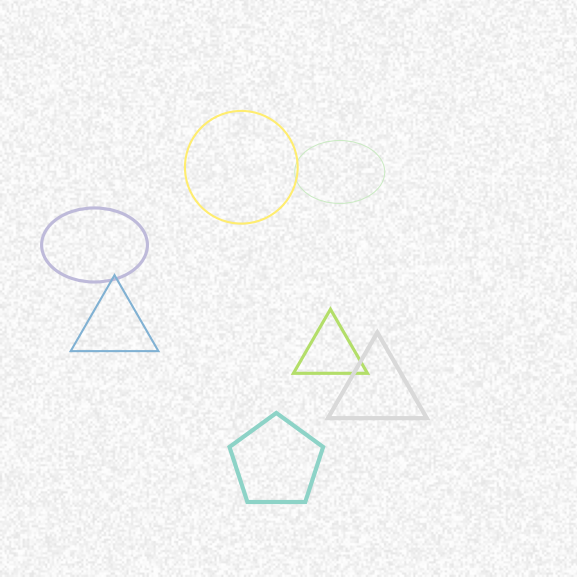[{"shape": "pentagon", "thickness": 2, "radius": 0.43, "center": [0.478, 0.199]}, {"shape": "oval", "thickness": 1.5, "radius": 0.46, "center": [0.164, 0.575]}, {"shape": "triangle", "thickness": 1, "radius": 0.44, "center": [0.198, 0.435]}, {"shape": "triangle", "thickness": 1.5, "radius": 0.37, "center": [0.572, 0.39]}, {"shape": "triangle", "thickness": 2, "radius": 0.49, "center": [0.653, 0.325]}, {"shape": "oval", "thickness": 0.5, "radius": 0.39, "center": [0.588, 0.701]}, {"shape": "circle", "thickness": 1, "radius": 0.49, "center": [0.418, 0.71]}]